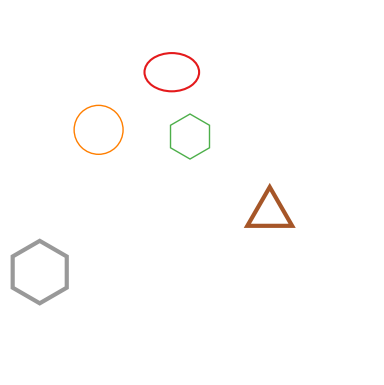[{"shape": "oval", "thickness": 1.5, "radius": 0.35, "center": [0.446, 0.812]}, {"shape": "hexagon", "thickness": 1, "radius": 0.29, "center": [0.494, 0.645]}, {"shape": "circle", "thickness": 1, "radius": 0.32, "center": [0.256, 0.663]}, {"shape": "triangle", "thickness": 3, "radius": 0.34, "center": [0.701, 0.447]}, {"shape": "hexagon", "thickness": 3, "radius": 0.41, "center": [0.103, 0.293]}]